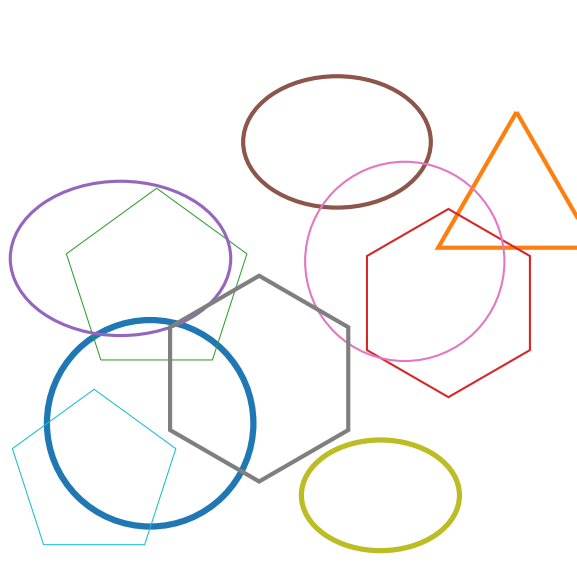[{"shape": "circle", "thickness": 3, "radius": 0.89, "center": [0.26, 0.266]}, {"shape": "triangle", "thickness": 2, "radius": 0.78, "center": [0.894, 0.648]}, {"shape": "pentagon", "thickness": 0.5, "radius": 0.82, "center": [0.271, 0.509]}, {"shape": "hexagon", "thickness": 1, "radius": 0.81, "center": [0.777, 0.474]}, {"shape": "oval", "thickness": 1.5, "radius": 0.95, "center": [0.209, 0.552]}, {"shape": "oval", "thickness": 2, "radius": 0.81, "center": [0.584, 0.753]}, {"shape": "circle", "thickness": 1, "radius": 0.86, "center": [0.701, 0.547]}, {"shape": "hexagon", "thickness": 2, "radius": 0.89, "center": [0.449, 0.344]}, {"shape": "oval", "thickness": 2.5, "radius": 0.68, "center": [0.659, 0.141]}, {"shape": "pentagon", "thickness": 0.5, "radius": 0.74, "center": [0.163, 0.176]}]